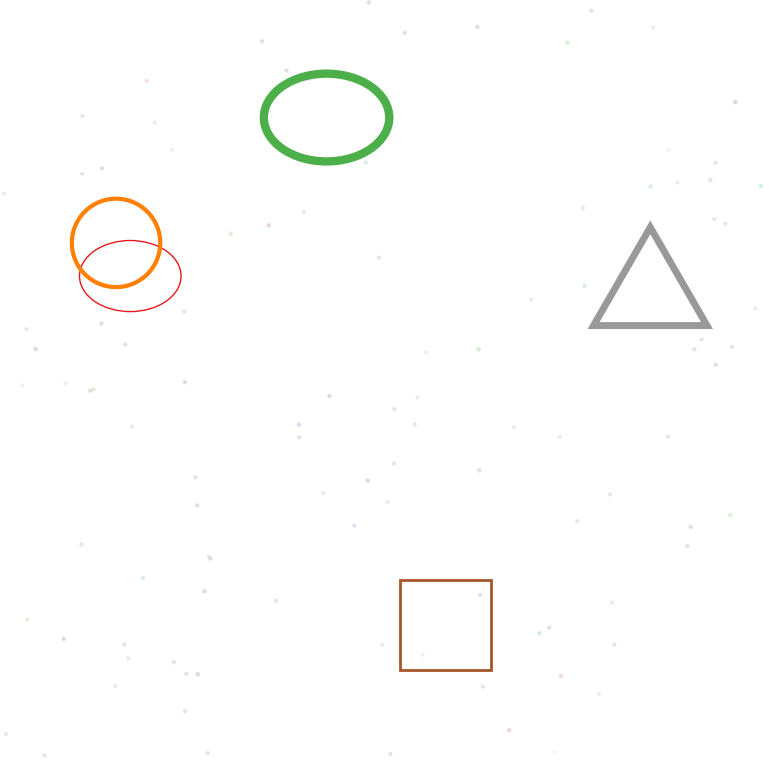[{"shape": "oval", "thickness": 0.5, "radius": 0.33, "center": [0.169, 0.641]}, {"shape": "oval", "thickness": 3, "radius": 0.41, "center": [0.424, 0.847]}, {"shape": "circle", "thickness": 1.5, "radius": 0.29, "center": [0.151, 0.685]}, {"shape": "square", "thickness": 1, "radius": 0.29, "center": [0.578, 0.188]}, {"shape": "triangle", "thickness": 2.5, "radius": 0.43, "center": [0.845, 0.62]}]